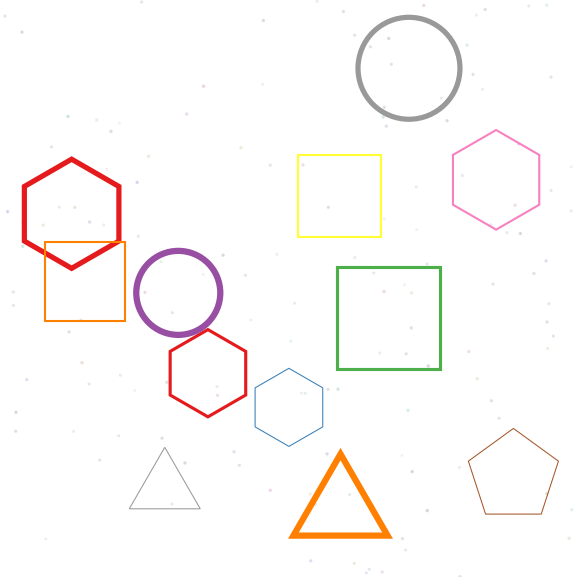[{"shape": "hexagon", "thickness": 1.5, "radius": 0.38, "center": [0.36, 0.353]}, {"shape": "hexagon", "thickness": 2.5, "radius": 0.47, "center": [0.124, 0.629]}, {"shape": "hexagon", "thickness": 0.5, "radius": 0.34, "center": [0.5, 0.294]}, {"shape": "square", "thickness": 1.5, "radius": 0.44, "center": [0.673, 0.449]}, {"shape": "circle", "thickness": 3, "radius": 0.36, "center": [0.309, 0.492]}, {"shape": "triangle", "thickness": 3, "radius": 0.47, "center": [0.59, 0.119]}, {"shape": "square", "thickness": 1, "radius": 0.34, "center": [0.147, 0.512]}, {"shape": "square", "thickness": 1, "radius": 0.36, "center": [0.587, 0.66]}, {"shape": "pentagon", "thickness": 0.5, "radius": 0.41, "center": [0.889, 0.175]}, {"shape": "hexagon", "thickness": 1, "radius": 0.43, "center": [0.859, 0.688]}, {"shape": "circle", "thickness": 2.5, "radius": 0.44, "center": [0.708, 0.881]}, {"shape": "triangle", "thickness": 0.5, "radius": 0.35, "center": [0.285, 0.154]}]